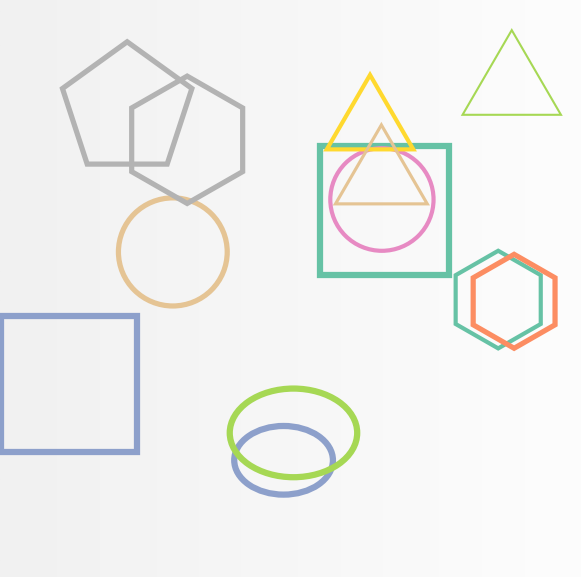[{"shape": "square", "thickness": 3, "radius": 0.56, "center": [0.662, 0.635]}, {"shape": "hexagon", "thickness": 2, "radius": 0.42, "center": [0.857, 0.48]}, {"shape": "hexagon", "thickness": 2.5, "radius": 0.41, "center": [0.884, 0.477]}, {"shape": "square", "thickness": 3, "radius": 0.59, "center": [0.118, 0.334]}, {"shape": "oval", "thickness": 3, "radius": 0.42, "center": [0.488, 0.202]}, {"shape": "circle", "thickness": 2, "radius": 0.44, "center": [0.657, 0.654]}, {"shape": "triangle", "thickness": 1, "radius": 0.49, "center": [0.88, 0.849]}, {"shape": "oval", "thickness": 3, "radius": 0.55, "center": [0.505, 0.25]}, {"shape": "triangle", "thickness": 2, "radius": 0.43, "center": [0.637, 0.783]}, {"shape": "circle", "thickness": 2.5, "radius": 0.47, "center": [0.297, 0.563]}, {"shape": "triangle", "thickness": 1.5, "radius": 0.46, "center": [0.656, 0.692]}, {"shape": "hexagon", "thickness": 2.5, "radius": 0.55, "center": [0.322, 0.757]}, {"shape": "pentagon", "thickness": 2.5, "radius": 0.59, "center": [0.219, 0.81]}]